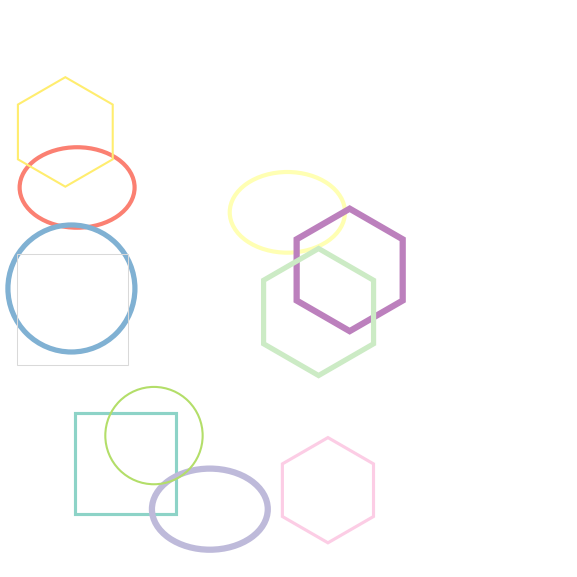[{"shape": "square", "thickness": 1.5, "radius": 0.44, "center": [0.218, 0.196]}, {"shape": "oval", "thickness": 2, "radius": 0.5, "center": [0.498, 0.631]}, {"shape": "oval", "thickness": 3, "radius": 0.5, "center": [0.363, 0.117]}, {"shape": "oval", "thickness": 2, "radius": 0.5, "center": [0.134, 0.674]}, {"shape": "circle", "thickness": 2.5, "radius": 0.55, "center": [0.124, 0.5]}, {"shape": "circle", "thickness": 1, "radius": 0.42, "center": [0.267, 0.245]}, {"shape": "hexagon", "thickness": 1.5, "radius": 0.46, "center": [0.568, 0.15]}, {"shape": "square", "thickness": 0.5, "radius": 0.48, "center": [0.125, 0.464]}, {"shape": "hexagon", "thickness": 3, "radius": 0.53, "center": [0.605, 0.532]}, {"shape": "hexagon", "thickness": 2.5, "radius": 0.55, "center": [0.552, 0.459]}, {"shape": "hexagon", "thickness": 1, "radius": 0.47, "center": [0.113, 0.771]}]